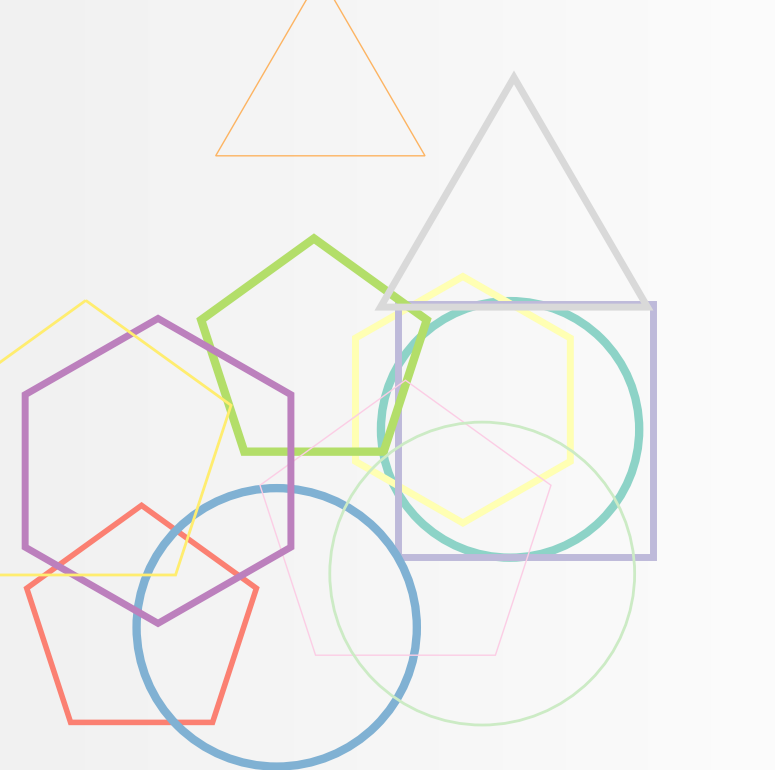[{"shape": "circle", "thickness": 3, "radius": 0.83, "center": [0.658, 0.442]}, {"shape": "hexagon", "thickness": 2.5, "radius": 0.8, "center": [0.597, 0.481]}, {"shape": "square", "thickness": 2.5, "radius": 0.82, "center": [0.678, 0.441]}, {"shape": "pentagon", "thickness": 2, "radius": 0.78, "center": [0.183, 0.188]}, {"shape": "circle", "thickness": 3, "radius": 0.9, "center": [0.357, 0.185]}, {"shape": "triangle", "thickness": 0.5, "radius": 0.78, "center": [0.413, 0.876]}, {"shape": "pentagon", "thickness": 3, "radius": 0.77, "center": [0.405, 0.537]}, {"shape": "pentagon", "thickness": 0.5, "radius": 0.99, "center": [0.523, 0.309]}, {"shape": "triangle", "thickness": 2.5, "radius": 0.99, "center": [0.663, 0.701]}, {"shape": "hexagon", "thickness": 2.5, "radius": 0.99, "center": [0.204, 0.388]}, {"shape": "circle", "thickness": 1, "radius": 0.98, "center": [0.622, 0.255]}, {"shape": "pentagon", "thickness": 1, "radius": 0.99, "center": [0.111, 0.413]}]